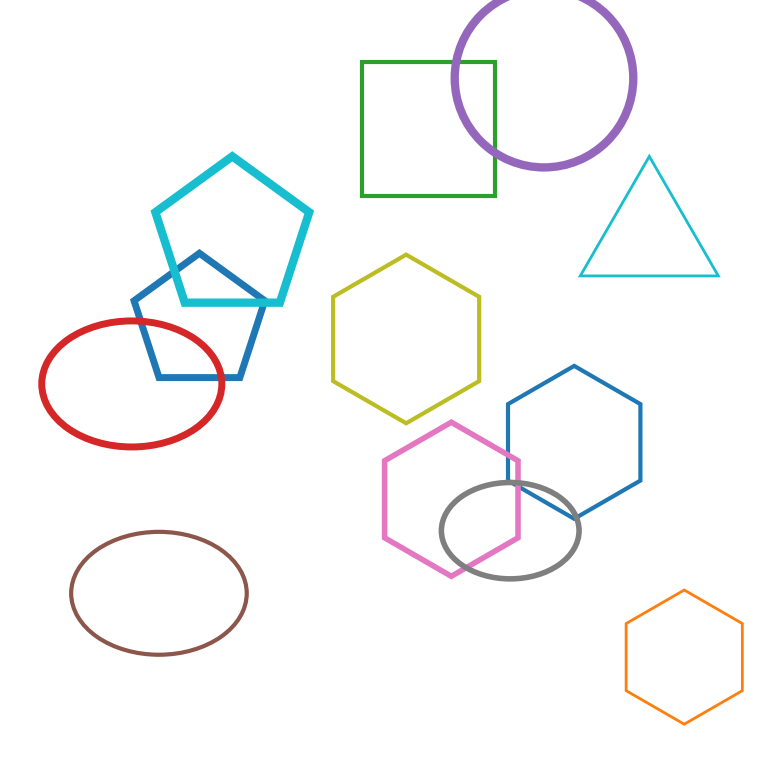[{"shape": "pentagon", "thickness": 2.5, "radius": 0.45, "center": [0.259, 0.582]}, {"shape": "hexagon", "thickness": 1.5, "radius": 0.5, "center": [0.746, 0.426]}, {"shape": "hexagon", "thickness": 1, "radius": 0.44, "center": [0.889, 0.147]}, {"shape": "square", "thickness": 1.5, "radius": 0.43, "center": [0.557, 0.833]}, {"shape": "oval", "thickness": 2.5, "radius": 0.58, "center": [0.171, 0.501]}, {"shape": "circle", "thickness": 3, "radius": 0.58, "center": [0.706, 0.899]}, {"shape": "oval", "thickness": 1.5, "radius": 0.57, "center": [0.206, 0.229]}, {"shape": "hexagon", "thickness": 2, "radius": 0.5, "center": [0.586, 0.352]}, {"shape": "oval", "thickness": 2, "radius": 0.45, "center": [0.663, 0.311]}, {"shape": "hexagon", "thickness": 1.5, "radius": 0.55, "center": [0.527, 0.56]}, {"shape": "triangle", "thickness": 1, "radius": 0.52, "center": [0.843, 0.693]}, {"shape": "pentagon", "thickness": 3, "radius": 0.53, "center": [0.302, 0.692]}]